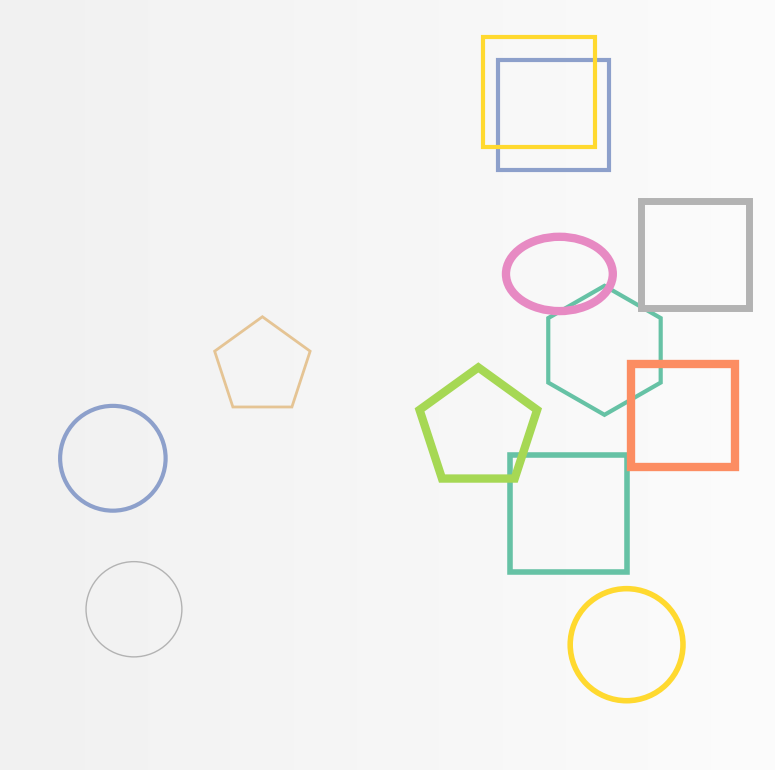[{"shape": "hexagon", "thickness": 1.5, "radius": 0.42, "center": [0.78, 0.545]}, {"shape": "square", "thickness": 2, "radius": 0.38, "center": [0.734, 0.333]}, {"shape": "square", "thickness": 3, "radius": 0.33, "center": [0.881, 0.46]}, {"shape": "square", "thickness": 1.5, "radius": 0.36, "center": [0.714, 0.851]}, {"shape": "circle", "thickness": 1.5, "radius": 0.34, "center": [0.146, 0.405]}, {"shape": "oval", "thickness": 3, "radius": 0.34, "center": [0.722, 0.644]}, {"shape": "pentagon", "thickness": 3, "radius": 0.4, "center": [0.617, 0.443]}, {"shape": "circle", "thickness": 2, "radius": 0.36, "center": [0.809, 0.163]}, {"shape": "square", "thickness": 1.5, "radius": 0.36, "center": [0.695, 0.88]}, {"shape": "pentagon", "thickness": 1, "radius": 0.32, "center": [0.339, 0.524]}, {"shape": "circle", "thickness": 0.5, "radius": 0.31, "center": [0.173, 0.209]}, {"shape": "square", "thickness": 2.5, "radius": 0.35, "center": [0.897, 0.669]}]